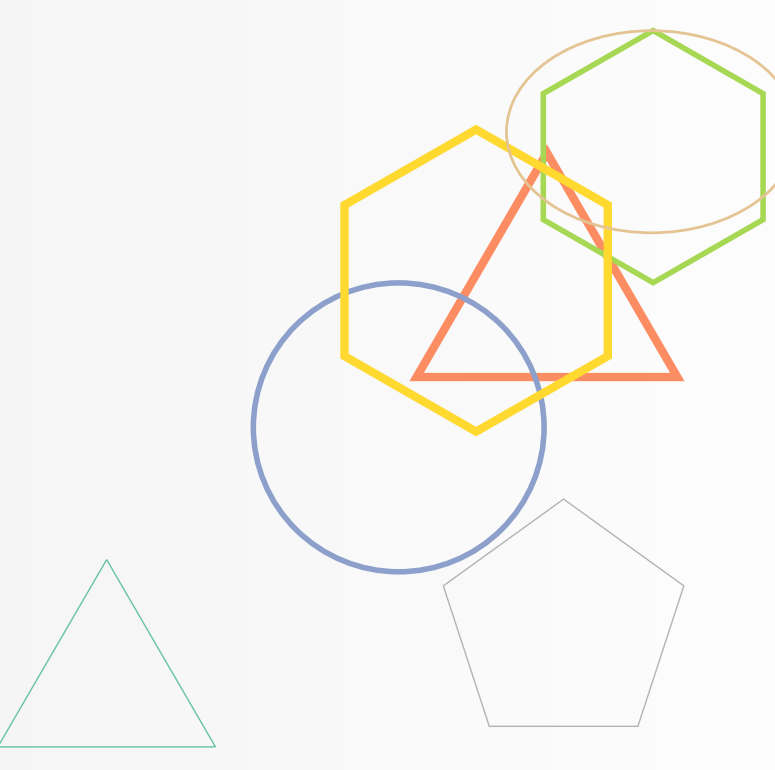[{"shape": "triangle", "thickness": 0.5, "radius": 0.81, "center": [0.138, 0.111]}, {"shape": "triangle", "thickness": 3, "radius": 0.97, "center": [0.706, 0.607]}, {"shape": "circle", "thickness": 2, "radius": 0.94, "center": [0.514, 0.445]}, {"shape": "hexagon", "thickness": 2, "radius": 0.82, "center": [0.843, 0.797]}, {"shape": "hexagon", "thickness": 3, "radius": 0.98, "center": [0.614, 0.636]}, {"shape": "oval", "thickness": 1, "radius": 0.94, "center": [0.841, 0.829]}, {"shape": "pentagon", "thickness": 0.5, "radius": 0.82, "center": [0.727, 0.189]}]